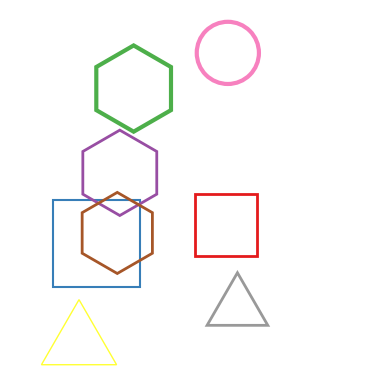[{"shape": "square", "thickness": 2, "radius": 0.4, "center": [0.588, 0.417]}, {"shape": "square", "thickness": 1.5, "radius": 0.56, "center": [0.251, 0.367]}, {"shape": "hexagon", "thickness": 3, "radius": 0.56, "center": [0.347, 0.77]}, {"shape": "hexagon", "thickness": 2, "radius": 0.55, "center": [0.311, 0.551]}, {"shape": "triangle", "thickness": 1, "radius": 0.56, "center": [0.205, 0.109]}, {"shape": "hexagon", "thickness": 2, "radius": 0.53, "center": [0.305, 0.395]}, {"shape": "circle", "thickness": 3, "radius": 0.4, "center": [0.592, 0.863]}, {"shape": "triangle", "thickness": 2, "radius": 0.46, "center": [0.617, 0.201]}]